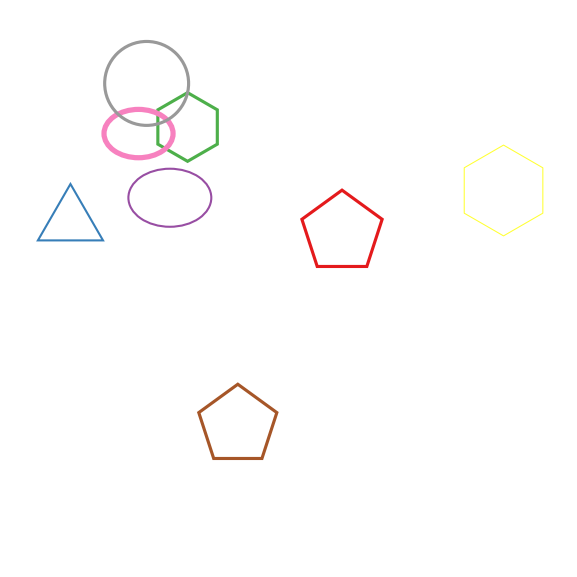[{"shape": "pentagon", "thickness": 1.5, "radius": 0.37, "center": [0.592, 0.597]}, {"shape": "triangle", "thickness": 1, "radius": 0.33, "center": [0.122, 0.615]}, {"shape": "hexagon", "thickness": 1.5, "radius": 0.3, "center": [0.325, 0.779]}, {"shape": "oval", "thickness": 1, "radius": 0.36, "center": [0.294, 0.657]}, {"shape": "hexagon", "thickness": 0.5, "radius": 0.39, "center": [0.872, 0.669]}, {"shape": "pentagon", "thickness": 1.5, "radius": 0.36, "center": [0.412, 0.263]}, {"shape": "oval", "thickness": 2.5, "radius": 0.3, "center": [0.24, 0.768]}, {"shape": "circle", "thickness": 1.5, "radius": 0.36, "center": [0.254, 0.855]}]